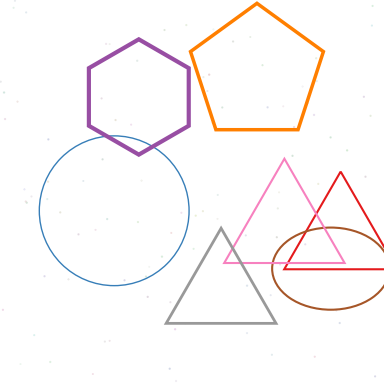[{"shape": "triangle", "thickness": 1.5, "radius": 0.85, "center": [0.885, 0.385]}, {"shape": "circle", "thickness": 1, "radius": 0.97, "center": [0.297, 0.453]}, {"shape": "hexagon", "thickness": 3, "radius": 0.75, "center": [0.361, 0.748]}, {"shape": "pentagon", "thickness": 2.5, "radius": 0.91, "center": [0.667, 0.81]}, {"shape": "oval", "thickness": 1.5, "radius": 0.76, "center": [0.859, 0.302]}, {"shape": "triangle", "thickness": 1.5, "radius": 0.9, "center": [0.739, 0.407]}, {"shape": "triangle", "thickness": 2, "radius": 0.82, "center": [0.574, 0.242]}]